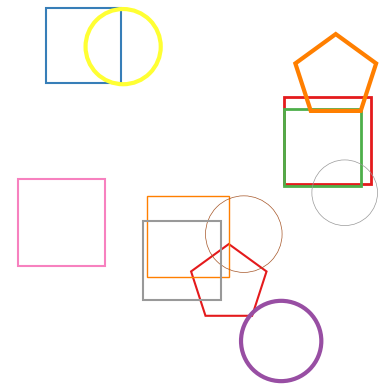[{"shape": "square", "thickness": 2, "radius": 0.56, "center": [0.851, 0.635]}, {"shape": "pentagon", "thickness": 1.5, "radius": 0.52, "center": [0.594, 0.263]}, {"shape": "square", "thickness": 1.5, "radius": 0.48, "center": [0.217, 0.881]}, {"shape": "square", "thickness": 2, "radius": 0.5, "center": [0.838, 0.618]}, {"shape": "circle", "thickness": 3, "radius": 0.52, "center": [0.73, 0.114]}, {"shape": "pentagon", "thickness": 3, "radius": 0.55, "center": [0.872, 0.801]}, {"shape": "square", "thickness": 1, "radius": 0.53, "center": [0.488, 0.385]}, {"shape": "circle", "thickness": 3, "radius": 0.49, "center": [0.32, 0.879]}, {"shape": "circle", "thickness": 0.5, "radius": 0.5, "center": [0.633, 0.392]}, {"shape": "square", "thickness": 1.5, "radius": 0.56, "center": [0.16, 0.421]}, {"shape": "circle", "thickness": 0.5, "radius": 0.43, "center": [0.895, 0.499]}, {"shape": "square", "thickness": 1.5, "radius": 0.51, "center": [0.473, 0.324]}]